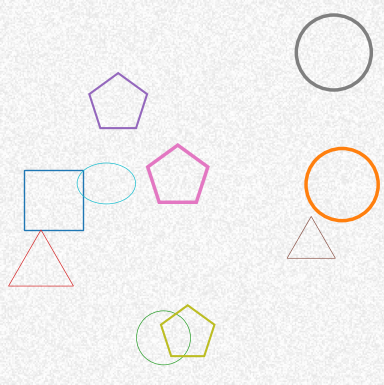[{"shape": "square", "thickness": 1, "radius": 0.38, "center": [0.139, 0.481]}, {"shape": "circle", "thickness": 2.5, "radius": 0.47, "center": [0.889, 0.521]}, {"shape": "circle", "thickness": 0.5, "radius": 0.35, "center": [0.425, 0.122]}, {"shape": "triangle", "thickness": 0.5, "radius": 0.49, "center": [0.106, 0.306]}, {"shape": "pentagon", "thickness": 1.5, "radius": 0.39, "center": [0.307, 0.731]}, {"shape": "triangle", "thickness": 0.5, "radius": 0.36, "center": [0.808, 0.365]}, {"shape": "pentagon", "thickness": 2.5, "radius": 0.41, "center": [0.462, 0.541]}, {"shape": "circle", "thickness": 2.5, "radius": 0.49, "center": [0.867, 0.864]}, {"shape": "pentagon", "thickness": 1.5, "radius": 0.37, "center": [0.488, 0.134]}, {"shape": "oval", "thickness": 0.5, "radius": 0.38, "center": [0.276, 0.523]}]